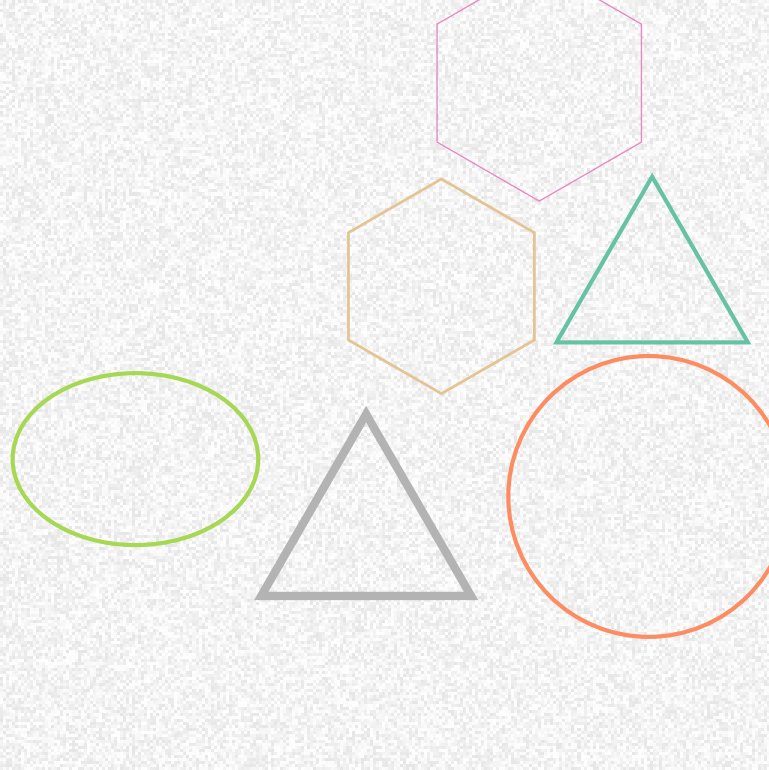[{"shape": "triangle", "thickness": 1.5, "radius": 0.72, "center": [0.847, 0.627]}, {"shape": "circle", "thickness": 1.5, "radius": 0.91, "center": [0.843, 0.355]}, {"shape": "hexagon", "thickness": 0.5, "radius": 0.77, "center": [0.7, 0.892]}, {"shape": "oval", "thickness": 1.5, "radius": 0.8, "center": [0.176, 0.404]}, {"shape": "hexagon", "thickness": 1, "radius": 0.7, "center": [0.573, 0.628]}, {"shape": "triangle", "thickness": 3, "radius": 0.79, "center": [0.476, 0.305]}]